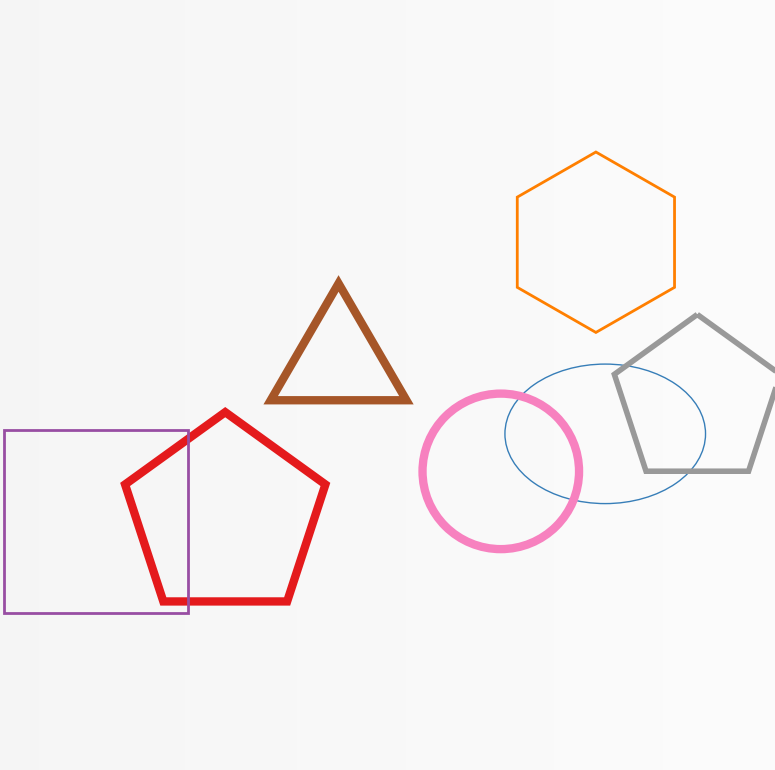[{"shape": "pentagon", "thickness": 3, "radius": 0.68, "center": [0.291, 0.329]}, {"shape": "oval", "thickness": 0.5, "radius": 0.65, "center": [0.781, 0.437]}, {"shape": "square", "thickness": 1, "radius": 0.59, "center": [0.124, 0.323]}, {"shape": "hexagon", "thickness": 1, "radius": 0.59, "center": [0.769, 0.685]}, {"shape": "triangle", "thickness": 3, "radius": 0.51, "center": [0.437, 0.531]}, {"shape": "circle", "thickness": 3, "radius": 0.5, "center": [0.646, 0.388]}, {"shape": "pentagon", "thickness": 2, "radius": 0.56, "center": [0.9, 0.479]}]